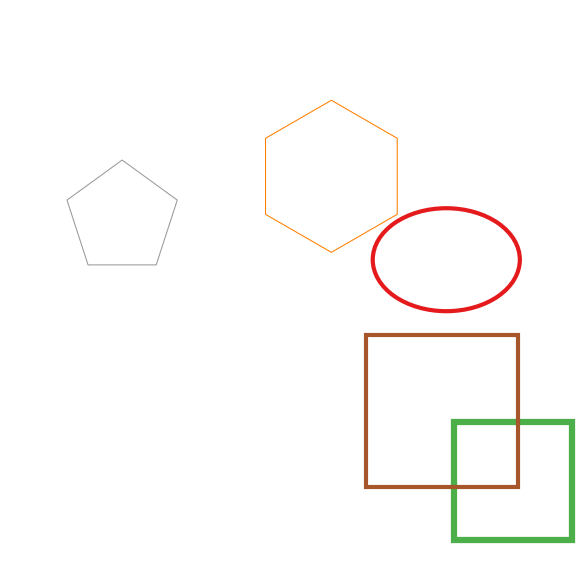[{"shape": "oval", "thickness": 2, "radius": 0.64, "center": [0.773, 0.549]}, {"shape": "square", "thickness": 3, "radius": 0.51, "center": [0.888, 0.166]}, {"shape": "hexagon", "thickness": 0.5, "radius": 0.66, "center": [0.574, 0.694]}, {"shape": "square", "thickness": 2, "radius": 0.66, "center": [0.765, 0.288]}, {"shape": "pentagon", "thickness": 0.5, "radius": 0.5, "center": [0.211, 0.622]}]